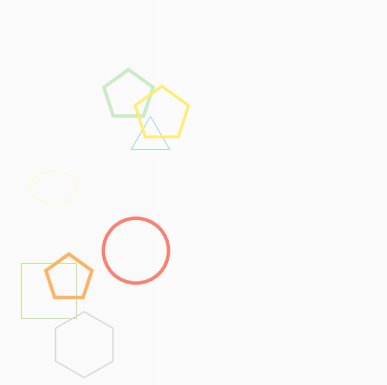[{"shape": "triangle", "thickness": 0.5, "radius": 0.29, "center": [0.388, 0.64]}, {"shape": "oval", "thickness": 0.5, "radius": 0.3, "center": [0.14, 0.513]}, {"shape": "circle", "thickness": 2.5, "radius": 0.42, "center": [0.351, 0.349]}, {"shape": "pentagon", "thickness": 2.5, "radius": 0.31, "center": [0.178, 0.278]}, {"shape": "square", "thickness": 0.5, "radius": 0.36, "center": [0.125, 0.245]}, {"shape": "hexagon", "thickness": 1, "radius": 0.43, "center": [0.217, 0.105]}, {"shape": "pentagon", "thickness": 2.5, "radius": 0.33, "center": [0.332, 0.753]}, {"shape": "pentagon", "thickness": 2, "radius": 0.36, "center": [0.418, 0.703]}]